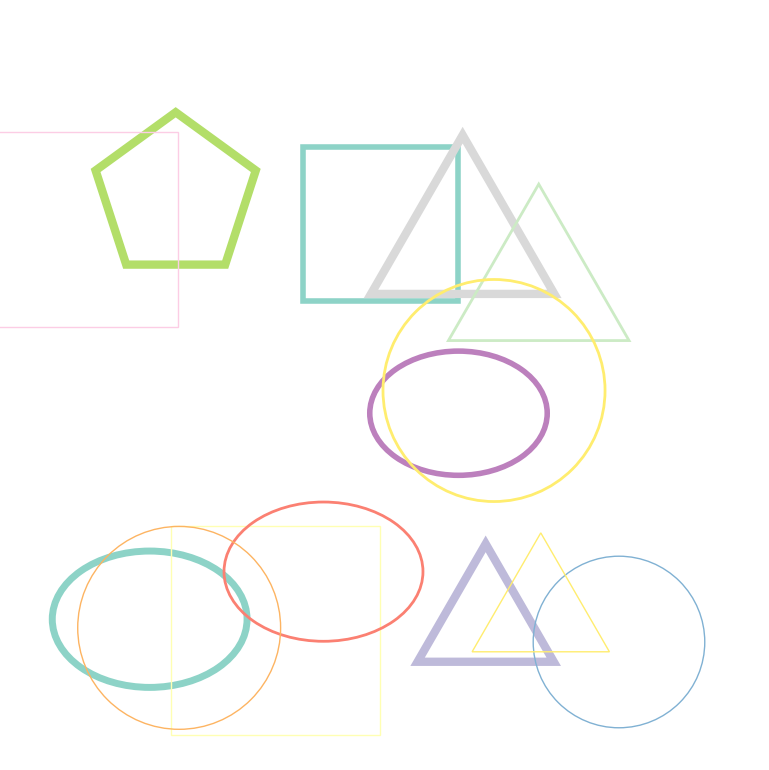[{"shape": "square", "thickness": 2, "radius": 0.5, "center": [0.494, 0.709]}, {"shape": "oval", "thickness": 2.5, "radius": 0.63, "center": [0.194, 0.196]}, {"shape": "square", "thickness": 0.5, "radius": 0.68, "center": [0.358, 0.181]}, {"shape": "triangle", "thickness": 3, "radius": 0.51, "center": [0.631, 0.192]}, {"shape": "oval", "thickness": 1, "radius": 0.65, "center": [0.42, 0.258]}, {"shape": "circle", "thickness": 0.5, "radius": 0.56, "center": [0.804, 0.166]}, {"shape": "circle", "thickness": 0.5, "radius": 0.66, "center": [0.233, 0.185]}, {"shape": "pentagon", "thickness": 3, "radius": 0.55, "center": [0.228, 0.745]}, {"shape": "square", "thickness": 0.5, "radius": 0.63, "center": [0.105, 0.702]}, {"shape": "triangle", "thickness": 3, "radius": 0.69, "center": [0.601, 0.687]}, {"shape": "oval", "thickness": 2, "radius": 0.58, "center": [0.595, 0.463]}, {"shape": "triangle", "thickness": 1, "radius": 0.68, "center": [0.7, 0.625]}, {"shape": "triangle", "thickness": 0.5, "radius": 0.51, "center": [0.702, 0.205]}, {"shape": "circle", "thickness": 1, "radius": 0.72, "center": [0.642, 0.493]}]